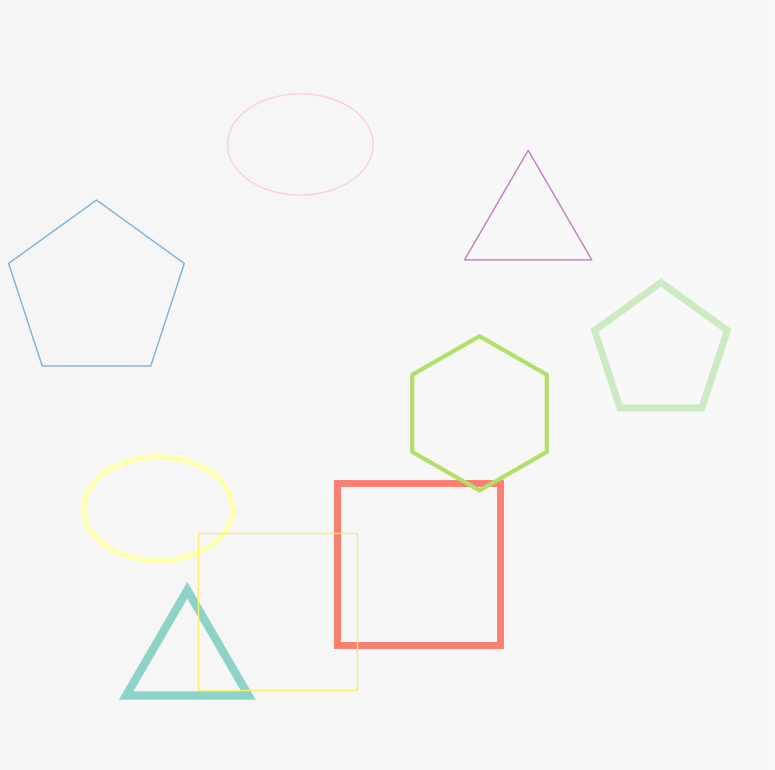[{"shape": "triangle", "thickness": 3, "radius": 0.46, "center": [0.242, 0.142]}, {"shape": "oval", "thickness": 2, "radius": 0.48, "center": [0.204, 0.339]}, {"shape": "square", "thickness": 2.5, "radius": 0.52, "center": [0.54, 0.268]}, {"shape": "pentagon", "thickness": 0.5, "radius": 0.6, "center": [0.124, 0.621]}, {"shape": "hexagon", "thickness": 1.5, "radius": 0.5, "center": [0.619, 0.463]}, {"shape": "oval", "thickness": 0.5, "radius": 0.47, "center": [0.388, 0.812]}, {"shape": "triangle", "thickness": 0.5, "radius": 0.47, "center": [0.682, 0.71]}, {"shape": "pentagon", "thickness": 2.5, "radius": 0.45, "center": [0.853, 0.543]}, {"shape": "square", "thickness": 0.5, "radius": 0.51, "center": [0.358, 0.206]}]